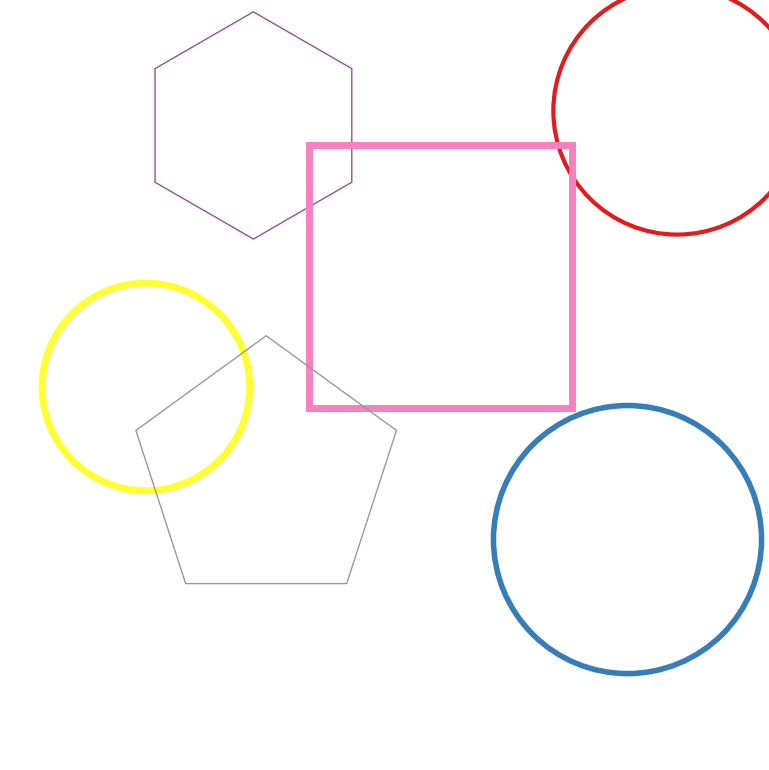[{"shape": "circle", "thickness": 1.5, "radius": 0.8, "center": [0.879, 0.856]}, {"shape": "circle", "thickness": 2, "radius": 0.87, "center": [0.815, 0.299]}, {"shape": "hexagon", "thickness": 0.5, "radius": 0.74, "center": [0.329, 0.837]}, {"shape": "circle", "thickness": 2.5, "radius": 0.67, "center": [0.189, 0.498]}, {"shape": "square", "thickness": 2.5, "radius": 0.85, "center": [0.572, 0.641]}, {"shape": "pentagon", "thickness": 0.5, "radius": 0.89, "center": [0.346, 0.386]}]